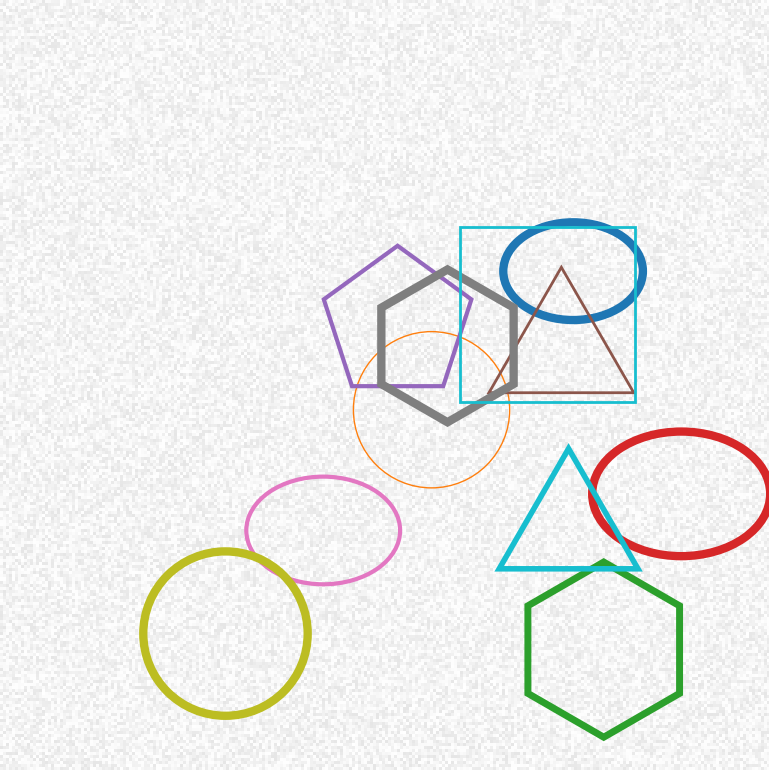[{"shape": "oval", "thickness": 3, "radius": 0.45, "center": [0.744, 0.648]}, {"shape": "circle", "thickness": 0.5, "radius": 0.51, "center": [0.56, 0.468]}, {"shape": "hexagon", "thickness": 2.5, "radius": 0.57, "center": [0.784, 0.156]}, {"shape": "oval", "thickness": 3, "radius": 0.58, "center": [0.885, 0.359]}, {"shape": "pentagon", "thickness": 1.5, "radius": 0.5, "center": [0.516, 0.58]}, {"shape": "triangle", "thickness": 1, "radius": 0.54, "center": [0.729, 0.544]}, {"shape": "oval", "thickness": 1.5, "radius": 0.5, "center": [0.42, 0.311]}, {"shape": "hexagon", "thickness": 3, "radius": 0.5, "center": [0.581, 0.551]}, {"shape": "circle", "thickness": 3, "radius": 0.53, "center": [0.293, 0.177]}, {"shape": "square", "thickness": 1, "radius": 0.57, "center": [0.711, 0.591]}, {"shape": "triangle", "thickness": 2, "radius": 0.52, "center": [0.738, 0.313]}]